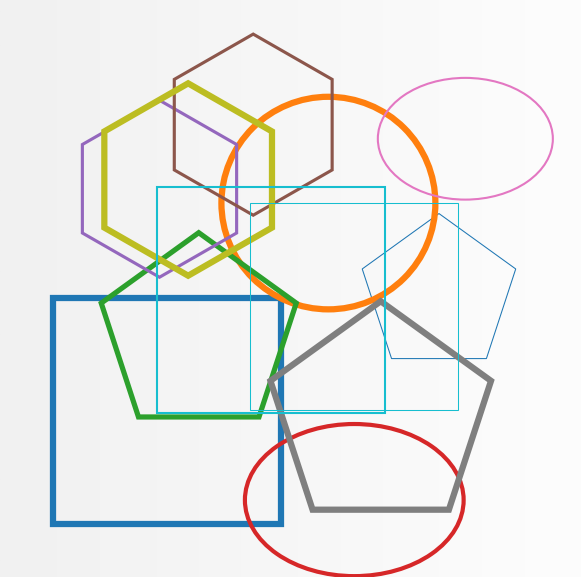[{"shape": "pentagon", "thickness": 0.5, "radius": 0.69, "center": [0.755, 0.491]}, {"shape": "square", "thickness": 3, "radius": 0.98, "center": [0.288, 0.287]}, {"shape": "circle", "thickness": 3, "radius": 0.92, "center": [0.565, 0.648]}, {"shape": "pentagon", "thickness": 2.5, "radius": 0.88, "center": [0.342, 0.42]}, {"shape": "oval", "thickness": 2, "radius": 0.94, "center": [0.61, 0.133]}, {"shape": "hexagon", "thickness": 1.5, "radius": 0.77, "center": [0.274, 0.672]}, {"shape": "hexagon", "thickness": 1.5, "radius": 0.78, "center": [0.436, 0.783]}, {"shape": "oval", "thickness": 1, "radius": 0.75, "center": [0.801, 0.759]}, {"shape": "pentagon", "thickness": 3, "radius": 1.0, "center": [0.655, 0.278]}, {"shape": "hexagon", "thickness": 3, "radius": 0.83, "center": [0.324, 0.688]}, {"shape": "square", "thickness": 1, "radius": 0.98, "center": [0.467, 0.48]}, {"shape": "square", "thickness": 0.5, "radius": 0.89, "center": [0.61, 0.468]}]